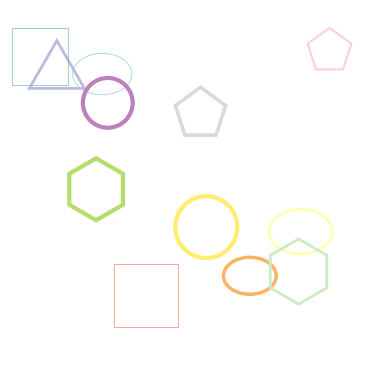[{"shape": "oval", "thickness": 0.5, "radius": 0.38, "center": [0.266, 0.808]}, {"shape": "oval", "thickness": 2, "radius": 0.41, "center": [0.781, 0.399]}, {"shape": "triangle", "thickness": 2, "radius": 0.41, "center": [0.148, 0.812]}, {"shape": "square", "thickness": 0.5, "radius": 0.41, "center": [0.379, 0.232]}, {"shape": "square", "thickness": 0.5, "radius": 0.37, "center": [0.104, 0.853]}, {"shape": "oval", "thickness": 2.5, "radius": 0.34, "center": [0.649, 0.284]}, {"shape": "hexagon", "thickness": 3, "radius": 0.4, "center": [0.25, 0.508]}, {"shape": "pentagon", "thickness": 1.5, "radius": 0.3, "center": [0.856, 0.868]}, {"shape": "pentagon", "thickness": 2.5, "radius": 0.34, "center": [0.521, 0.705]}, {"shape": "circle", "thickness": 3, "radius": 0.32, "center": [0.28, 0.733]}, {"shape": "hexagon", "thickness": 2, "radius": 0.42, "center": [0.776, 0.295]}, {"shape": "circle", "thickness": 3, "radius": 0.4, "center": [0.536, 0.41]}]